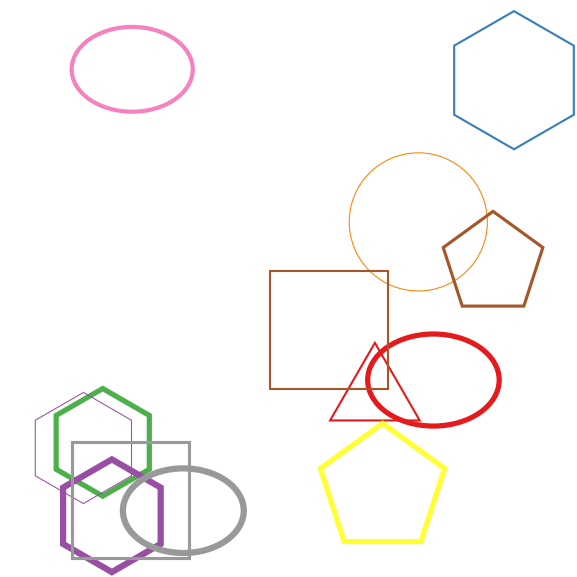[{"shape": "oval", "thickness": 2.5, "radius": 0.57, "center": [0.751, 0.341]}, {"shape": "triangle", "thickness": 1, "radius": 0.45, "center": [0.649, 0.316]}, {"shape": "hexagon", "thickness": 1, "radius": 0.6, "center": [0.89, 0.86]}, {"shape": "hexagon", "thickness": 2.5, "radius": 0.47, "center": [0.178, 0.233]}, {"shape": "hexagon", "thickness": 0.5, "radius": 0.48, "center": [0.144, 0.223]}, {"shape": "hexagon", "thickness": 3, "radius": 0.49, "center": [0.194, 0.106]}, {"shape": "circle", "thickness": 0.5, "radius": 0.6, "center": [0.724, 0.615]}, {"shape": "pentagon", "thickness": 2.5, "radius": 0.57, "center": [0.662, 0.153]}, {"shape": "pentagon", "thickness": 1.5, "radius": 0.45, "center": [0.854, 0.542]}, {"shape": "square", "thickness": 1, "radius": 0.51, "center": [0.57, 0.427]}, {"shape": "oval", "thickness": 2, "radius": 0.52, "center": [0.229, 0.879]}, {"shape": "oval", "thickness": 3, "radius": 0.52, "center": [0.317, 0.115]}, {"shape": "square", "thickness": 1.5, "radius": 0.5, "center": [0.226, 0.133]}]